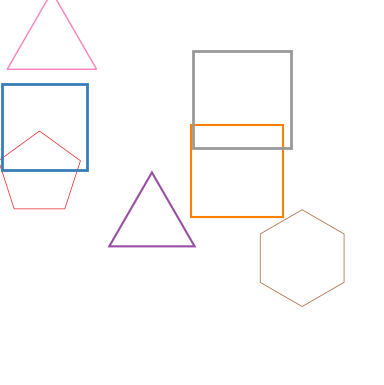[{"shape": "pentagon", "thickness": 0.5, "radius": 0.56, "center": [0.103, 0.548]}, {"shape": "square", "thickness": 2, "radius": 0.55, "center": [0.115, 0.67]}, {"shape": "triangle", "thickness": 1.5, "radius": 0.64, "center": [0.395, 0.424]}, {"shape": "square", "thickness": 1.5, "radius": 0.6, "center": [0.616, 0.556]}, {"shape": "hexagon", "thickness": 0.5, "radius": 0.63, "center": [0.785, 0.329]}, {"shape": "triangle", "thickness": 1, "radius": 0.67, "center": [0.135, 0.887]}, {"shape": "square", "thickness": 2, "radius": 0.63, "center": [0.628, 0.742]}]